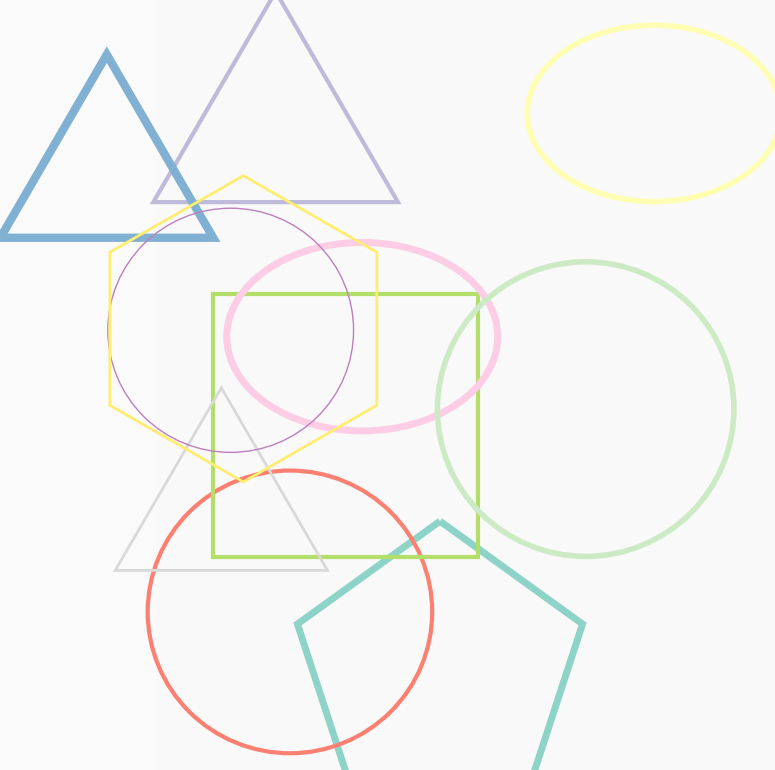[{"shape": "pentagon", "thickness": 2.5, "radius": 0.97, "center": [0.568, 0.13]}, {"shape": "oval", "thickness": 2, "radius": 0.82, "center": [0.844, 0.853]}, {"shape": "triangle", "thickness": 1.5, "radius": 0.91, "center": [0.356, 0.829]}, {"shape": "circle", "thickness": 1.5, "radius": 0.92, "center": [0.374, 0.205]}, {"shape": "triangle", "thickness": 3, "radius": 0.79, "center": [0.138, 0.771]}, {"shape": "square", "thickness": 1.5, "radius": 0.85, "center": [0.446, 0.447]}, {"shape": "oval", "thickness": 2.5, "radius": 0.87, "center": [0.467, 0.563]}, {"shape": "triangle", "thickness": 1, "radius": 0.79, "center": [0.286, 0.338]}, {"shape": "circle", "thickness": 0.5, "radius": 0.79, "center": [0.298, 0.571]}, {"shape": "circle", "thickness": 2, "radius": 0.96, "center": [0.756, 0.469]}, {"shape": "hexagon", "thickness": 1, "radius": 0.99, "center": [0.314, 0.573]}]